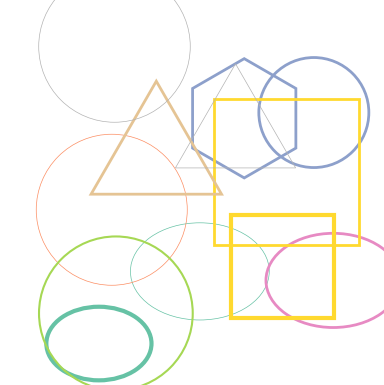[{"shape": "oval", "thickness": 0.5, "radius": 0.9, "center": [0.519, 0.295]}, {"shape": "oval", "thickness": 3, "radius": 0.68, "center": [0.257, 0.108]}, {"shape": "circle", "thickness": 0.5, "radius": 0.98, "center": [0.29, 0.455]}, {"shape": "hexagon", "thickness": 2, "radius": 0.77, "center": [0.634, 0.693]}, {"shape": "circle", "thickness": 2, "radius": 0.71, "center": [0.815, 0.708]}, {"shape": "oval", "thickness": 2, "radius": 0.87, "center": [0.866, 0.272]}, {"shape": "circle", "thickness": 1.5, "radius": 1.0, "center": [0.301, 0.186]}, {"shape": "square", "thickness": 3, "radius": 0.67, "center": [0.734, 0.309]}, {"shape": "square", "thickness": 2, "radius": 0.95, "center": [0.744, 0.554]}, {"shape": "triangle", "thickness": 2, "radius": 0.98, "center": [0.406, 0.593]}, {"shape": "circle", "thickness": 0.5, "radius": 0.98, "center": [0.297, 0.879]}, {"shape": "triangle", "thickness": 0.5, "radius": 0.9, "center": [0.612, 0.654]}]